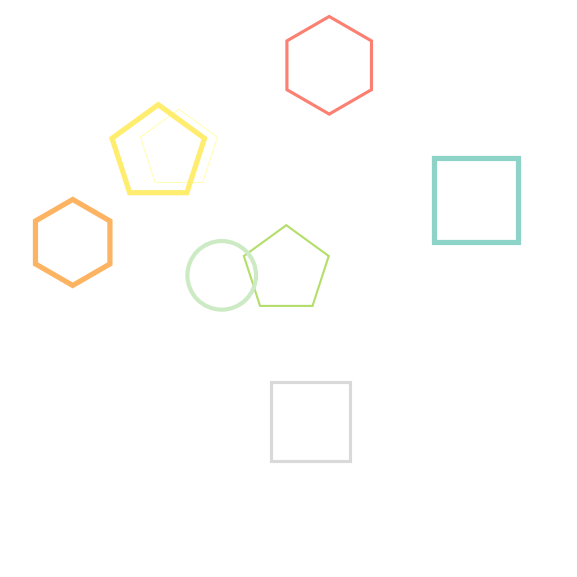[{"shape": "square", "thickness": 2.5, "radius": 0.36, "center": [0.825, 0.653]}, {"shape": "pentagon", "thickness": 0.5, "radius": 0.35, "center": [0.31, 0.74]}, {"shape": "hexagon", "thickness": 1.5, "radius": 0.42, "center": [0.57, 0.886]}, {"shape": "hexagon", "thickness": 2.5, "radius": 0.37, "center": [0.126, 0.579]}, {"shape": "pentagon", "thickness": 1, "radius": 0.39, "center": [0.496, 0.532]}, {"shape": "square", "thickness": 1.5, "radius": 0.34, "center": [0.537, 0.27]}, {"shape": "circle", "thickness": 2, "radius": 0.3, "center": [0.384, 0.522]}, {"shape": "pentagon", "thickness": 2.5, "radius": 0.42, "center": [0.274, 0.734]}]